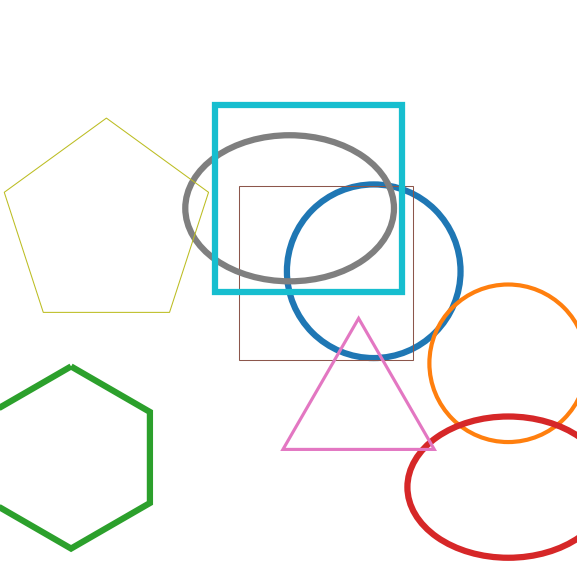[{"shape": "circle", "thickness": 3, "radius": 0.75, "center": [0.647, 0.529]}, {"shape": "circle", "thickness": 2, "radius": 0.68, "center": [0.88, 0.37]}, {"shape": "hexagon", "thickness": 3, "radius": 0.79, "center": [0.123, 0.207]}, {"shape": "oval", "thickness": 3, "radius": 0.87, "center": [0.88, 0.156]}, {"shape": "square", "thickness": 0.5, "radius": 0.75, "center": [0.564, 0.526]}, {"shape": "triangle", "thickness": 1.5, "radius": 0.76, "center": [0.621, 0.297]}, {"shape": "oval", "thickness": 3, "radius": 0.9, "center": [0.502, 0.638]}, {"shape": "pentagon", "thickness": 0.5, "radius": 0.93, "center": [0.184, 0.609]}, {"shape": "square", "thickness": 3, "radius": 0.81, "center": [0.534, 0.656]}]